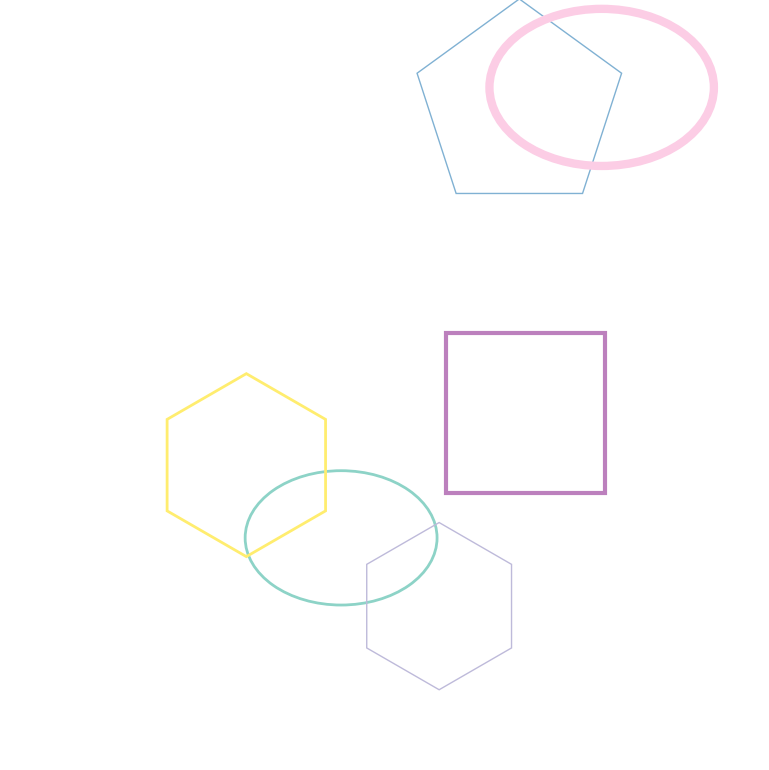[{"shape": "oval", "thickness": 1, "radius": 0.62, "center": [0.443, 0.301]}, {"shape": "hexagon", "thickness": 0.5, "radius": 0.54, "center": [0.57, 0.213]}, {"shape": "pentagon", "thickness": 0.5, "radius": 0.7, "center": [0.674, 0.862]}, {"shape": "oval", "thickness": 3, "radius": 0.73, "center": [0.781, 0.886]}, {"shape": "square", "thickness": 1.5, "radius": 0.52, "center": [0.682, 0.464]}, {"shape": "hexagon", "thickness": 1, "radius": 0.59, "center": [0.32, 0.396]}]